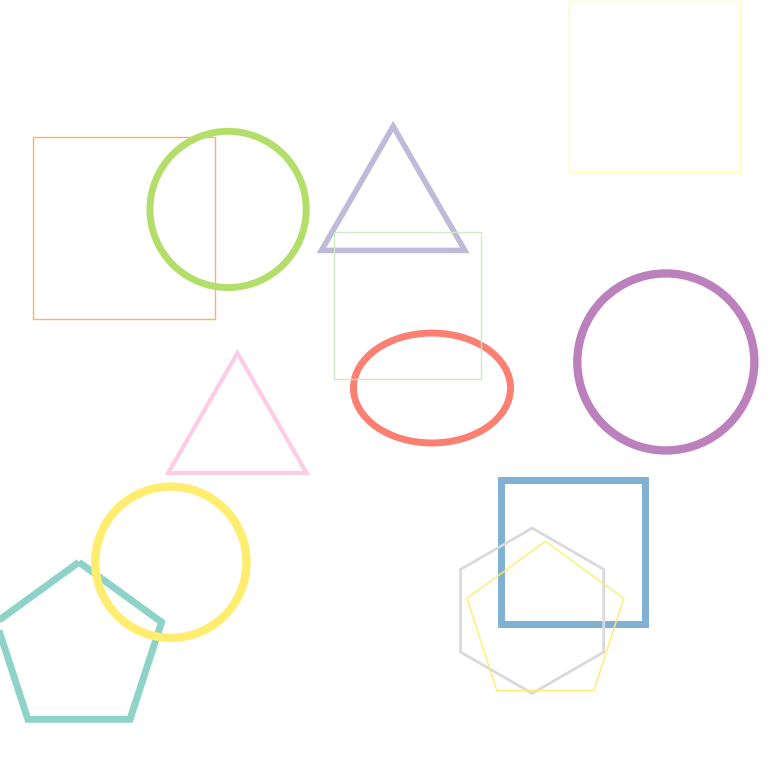[{"shape": "pentagon", "thickness": 2.5, "radius": 0.56, "center": [0.103, 0.157]}, {"shape": "square", "thickness": 0.5, "radius": 0.55, "center": [0.85, 0.887]}, {"shape": "triangle", "thickness": 2, "radius": 0.54, "center": [0.511, 0.729]}, {"shape": "oval", "thickness": 2.5, "radius": 0.51, "center": [0.561, 0.496]}, {"shape": "square", "thickness": 2.5, "radius": 0.47, "center": [0.745, 0.283]}, {"shape": "square", "thickness": 0.5, "radius": 0.59, "center": [0.161, 0.704]}, {"shape": "circle", "thickness": 2.5, "radius": 0.51, "center": [0.296, 0.728]}, {"shape": "triangle", "thickness": 1.5, "radius": 0.52, "center": [0.308, 0.438]}, {"shape": "hexagon", "thickness": 1, "radius": 0.54, "center": [0.691, 0.207]}, {"shape": "circle", "thickness": 3, "radius": 0.57, "center": [0.865, 0.53]}, {"shape": "square", "thickness": 0.5, "radius": 0.48, "center": [0.529, 0.603]}, {"shape": "pentagon", "thickness": 0.5, "radius": 0.54, "center": [0.708, 0.19]}, {"shape": "circle", "thickness": 3, "radius": 0.49, "center": [0.222, 0.27]}]